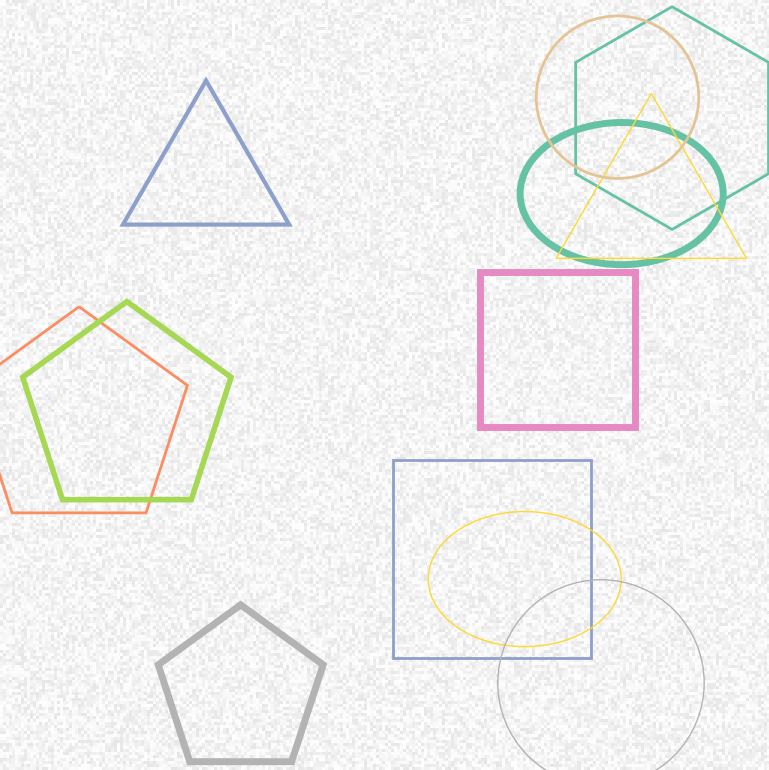[{"shape": "oval", "thickness": 2.5, "radius": 0.66, "center": [0.807, 0.749]}, {"shape": "hexagon", "thickness": 1, "radius": 0.72, "center": [0.873, 0.847]}, {"shape": "pentagon", "thickness": 1, "radius": 0.74, "center": [0.103, 0.454]}, {"shape": "triangle", "thickness": 1.5, "radius": 0.62, "center": [0.268, 0.771]}, {"shape": "square", "thickness": 1, "radius": 0.64, "center": [0.639, 0.274]}, {"shape": "square", "thickness": 2.5, "radius": 0.5, "center": [0.724, 0.546]}, {"shape": "pentagon", "thickness": 2, "radius": 0.71, "center": [0.165, 0.466]}, {"shape": "triangle", "thickness": 0.5, "radius": 0.71, "center": [0.846, 0.736]}, {"shape": "oval", "thickness": 0.5, "radius": 0.63, "center": [0.681, 0.248]}, {"shape": "circle", "thickness": 1, "radius": 0.53, "center": [0.802, 0.874]}, {"shape": "pentagon", "thickness": 2.5, "radius": 0.56, "center": [0.313, 0.102]}, {"shape": "circle", "thickness": 0.5, "radius": 0.67, "center": [0.781, 0.113]}]